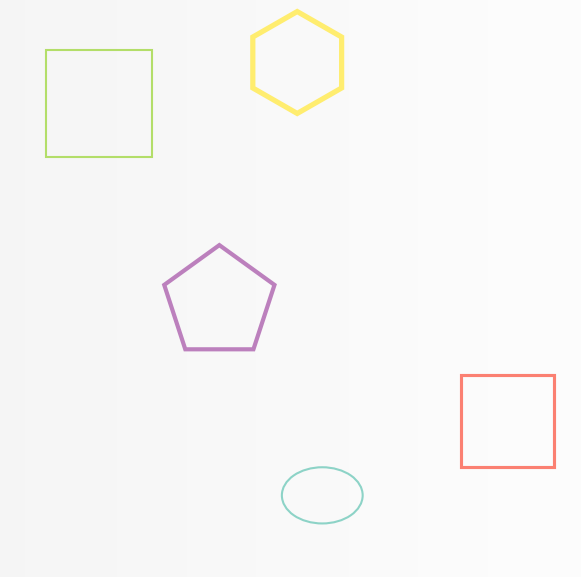[{"shape": "oval", "thickness": 1, "radius": 0.35, "center": [0.554, 0.141]}, {"shape": "square", "thickness": 1.5, "radius": 0.4, "center": [0.873, 0.27]}, {"shape": "square", "thickness": 1, "radius": 0.46, "center": [0.17, 0.82]}, {"shape": "pentagon", "thickness": 2, "radius": 0.5, "center": [0.377, 0.475]}, {"shape": "hexagon", "thickness": 2.5, "radius": 0.44, "center": [0.511, 0.891]}]